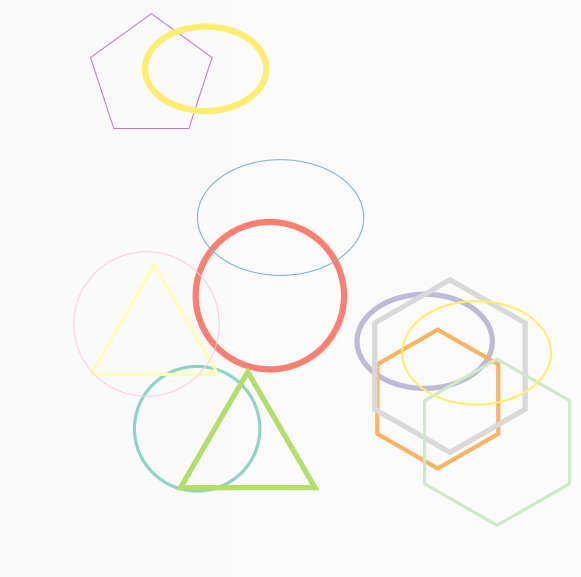[{"shape": "circle", "thickness": 1.5, "radius": 0.54, "center": [0.339, 0.257]}, {"shape": "triangle", "thickness": 1.5, "radius": 0.63, "center": [0.266, 0.414]}, {"shape": "oval", "thickness": 2.5, "radius": 0.58, "center": [0.731, 0.408]}, {"shape": "circle", "thickness": 3, "radius": 0.64, "center": [0.464, 0.487]}, {"shape": "oval", "thickness": 0.5, "radius": 0.72, "center": [0.483, 0.622]}, {"shape": "hexagon", "thickness": 2, "radius": 0.6, "center": [0.753, 0.308]}, {"shape": "triangle", "thickness": 2.5, "radius": 0.67, "center": [0.426, 0.221]}, {"shape": "circle", "thickness": 0.5, "radius": 0.63, "center": [0.252, 0.438]}, {"shape": "hexagon", "thickness": 2.5, "radius": 0.75, "center": [0.774, 0.365]}, {"shape": "pentagon", "thickness": 0.5, "radius": 0.55, "center": [0.26, 0.866]}, {"shape": "hexagon", "thickness": 1.5, "radius": 0.72, "center": [0.855, 0.233]}, {"shape": "oval", "thickness": 3, "radius": 0.52, "center": [0.354, 0.88]}, {"shape": "oval", "thickness": 1, "radius": 0.64, "center": [0.82, 0.388]}]